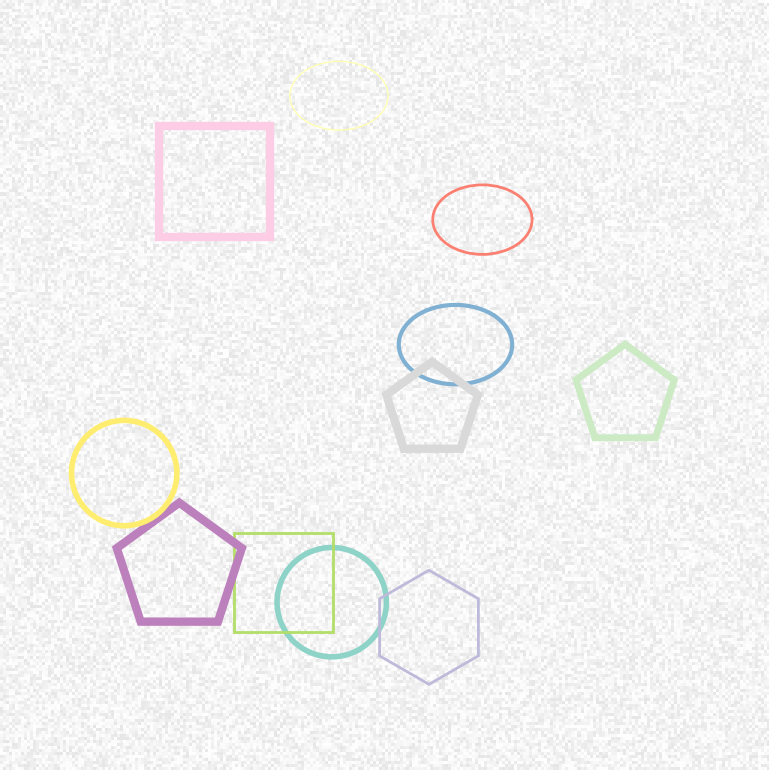[{"shape": "circle", "thickness": 2, "radius": 0.36, "center": [0.431, 0.218]}, {"shape": "oval", "thickness": 0.5, "radius": 0.32, "center": [0.44, 0.876]}, {"shape": "hexagon", "thickness": 1, "radius": 0.37, "center": [0.557, 0.185]}, {"shape": "oval", "thickness": 1, "radius": 0.32, "center": [0.626, 0.715]}, {"shape": "oval", "thickness": 1.5, "radius": 0.37, "center": [0.592, 0.552]}, {"shape": "square", "thickness": 1, "radius": 0.32, "center": [0.369, 0.244]}, {"shape": "square", "thickness": 3, "radius": 0.36, "center": [0.278, 0.765]}, {"shape": "pentagon", "thickness": 3, "radius": 0.31, "center": [0.561, 0.468]}, {"shape": "pentagon", "thickness": 3, "radius": 0.43, "center": [0.233, 0.262]}, {"shape": "pentagon", "thickness": 2.5, "radius": 0.34, "center": [0.812, 0.486]}, {"shape": "circle", "thickness": 2, "radius": 0.34, "center": [0.161, 0.386]}]